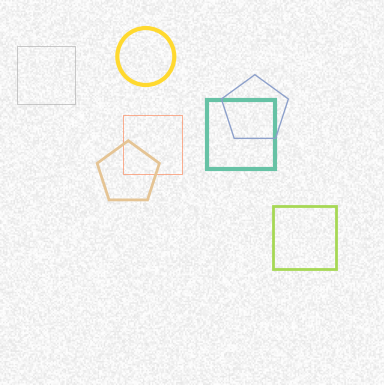[{"shape": "square", "thickness": 3, "radius": 0.44, "center": [0.625, 0.651]}, {"shape": "square", "thickness": 0.5, "radius": 0.38, "center": [0.397, 0.625]}, {"shape": "pentagon", "thickness": 1, "radius": 0.46, "center": [0.662, 0.715]}, {"shape": "square", "thickness": 2, "radius": 0.41, "center": [0.792, 0.382]}, {"shape": "circle", "thickness": 3, "radius": 0.37, "center": [0.379, 0.853]}, {"shape": "pentagon", "thickness": 2, "radius": 0.43, "center": [0.333, 0.55]}, {"shape": "square", "thickness": 0.5, "radius": 0.37, "center": [0.119, 0.805]}]